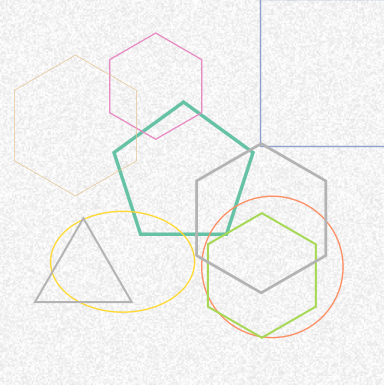[{"shape": "pentagon", "thickness": 2.5, "radius": 0.95, "center": [0.477, 0.545]}, {"shape": "circle", "thickness": 1, "radius": 0.92, "center": [0.707, 0.307]}, {"shape": "square", "thickness": 1, "radius": 0.95, "center": [0.865, 0.812]}, {"shape": "hexagon", "thickness": 1, "radius": 0.69, "center": [0.404, 0.776]}, {"shape": "hexagon", "thickness": 1.5, "radius": 0.81, "center": [0.68, 0.285]}, {"shape": "oval", "thickness": 1, "radius": 0.94, "center": [0.318, 0.32]}, {"shape": "hexagon", "thickness": 0.5, "radius": 0.91, "center": [0.196, 0.674]}, {"shape": "triangle", "thickness": 1.5, "radius": 0.73, "center": [0.216, 0.288]}, {"shape": "hexagon", "thickness": 2, "radius": 0.97, "center": [0.678, 0.433]}]